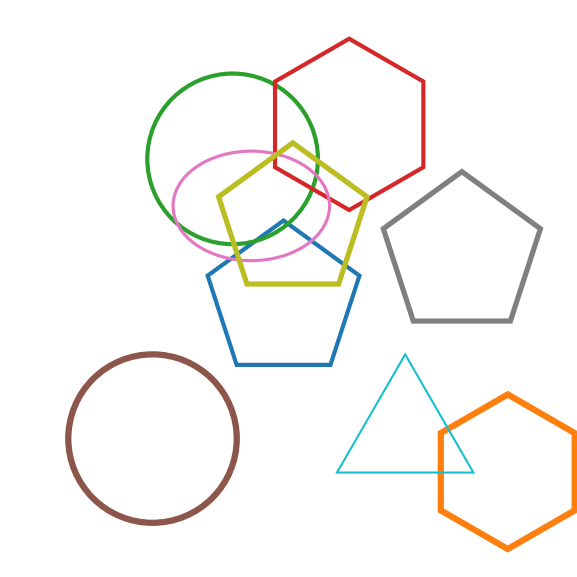[{"shape": "pentagon", "thickness": 2, "radius": 0.69, "center": [0.491, 0.479]}, {"shape": "hexagon", "thickness": 3, "radius": 0.67, "center": [0.879, 0.182]}, {"shape": "circle", "thickness": 2, "radius": 0.74, "center": [0.403, 0.724]}, {"shape": "hexagon", "thickness": 2, "radius": 0.74, "center": [0.605, 0.784]}, {"shape": "circle", "thickness": 3, "radius": 0.73, "center": [0.264, 0.24]}, {"shape": "oval", "thickness": 1.5, "radius": 0.68, "center": [0.435, 0.643]}, {"shape": "pentagon", "thickness": 2.5, "radius": 0.72, "center": [0.8, 0.559]}, {"shape": "pentagon", "thickness": 2.5, "radius": 0.68, "center": [0.507, 0.617]}, {"shape": "triangle", "thickness": 1, "radius": 0.68, "center": [0.702, 0.249]}]